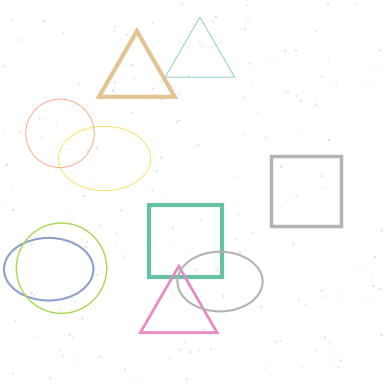[{"shape": "triangle", "thickness": 0.5, "radius": 0.52, "center": [0.519, 0.852]}, {"shape": "square", "thickness": 3, "radius": 0.47, "center": [0.481, 0.374]}, {"shape": "circle", "thickness": 0.5, "radius": 0.44, "center": [0.156, 0.654]}, {"shape": "oval", "thickness": 1.5, "radius": 0.58, "center": [0.126, 0.301]}, {"shape": "triangle", "thickness": 2, "radius": 0.57, "center": [0.464, 0.194]}, {"shape": "circle", "thickness": 1, "radius": 0.59, "center": [0.16, 0.303]}, {"shape": "oval", "thickness": 0.5, "radius": 0.6, "center": [0.272, 0.588]}, {"shape": "triangle", "thickness": 3, "radius": 0.57, "center": [0.356, 0.805]}, {"shape": "oval", "thickness": 1.5, "radius": 0.55, "center": [0.571, 0.269]}, {"shape": "square", "thickness": 2.5, "radius": 0.45, "center": [0.794, 0.503]}]